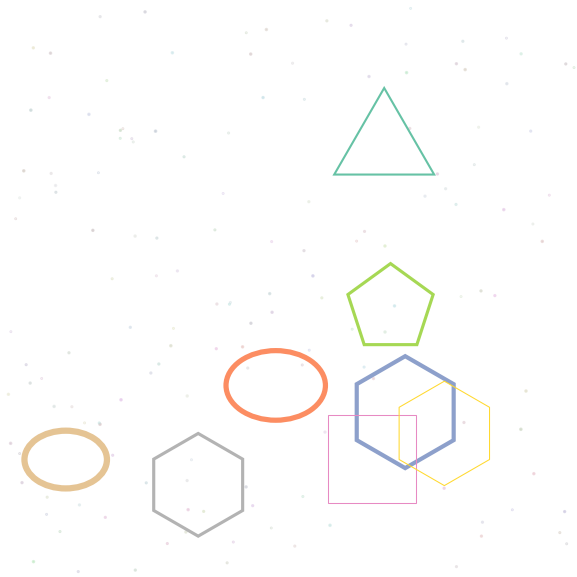[{"shape": "triangle", "thickness": 1, "radius": 0.5, "center": [0.665, 0.747]}, {"shape": "oval", "thickness": 2.5, "radius": 0.43, "center": [0.477, 0.332]}, {"shape": "hexagon", "thickness": 2, "radius": 0.48, "center": [0.702, 0.285]}, {"shape": "square", "thickness": 0.5, "radius": 0.38, "center": [0.644, 0.205]}, {"shape": "pentagon", "thickness": 1.5, "radius": 0.39, "center": [0.676, 0.465]}, {"shape": "hexagon", "thickness": 0.5, "radius": 0.45, "center": [0.769, 0.249]}, {"shape": "oval", "thickness": 3, "radius": 0.36, "center": [0.114, 0.203]}, {"shape": "hexagon", "thickness": 1.5, "radius": 0.44, "center": [0.343, 0.16]}]